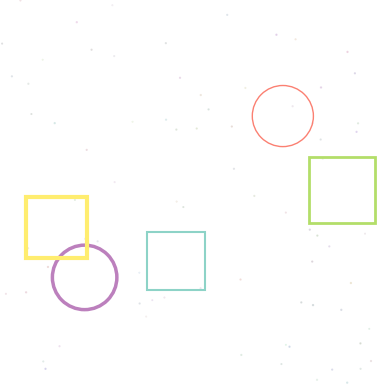[{"shape": "square", "thickness": 1.5, "radius": 0.37, "center": [0.457, 0.322]}, {"shape": "circle", "thickness": 1, "radius": 0.4, "center": [0.735, 0.699]}, {"shape": "square", "thickness": 2, "radius": 0.43, "center": [0.889, 0.506]}, {"shape": "circle", "thickness": 2.5, "radius": 0.42, "center": [0.22, 0.28]}, {"shape": "square", "thickness": 3, "radius": 0.4, "center": [0.147, 0.41]}]